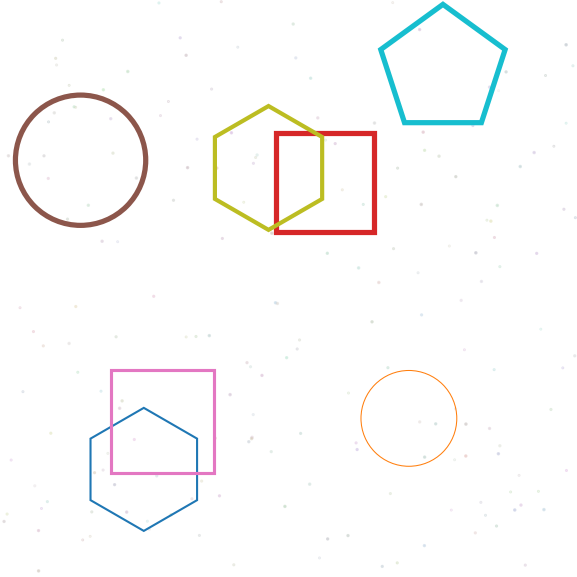[{"shape": "hexagon", "thickness": 1, "radius": 0.53, "center": [0.249, 0.186]}, {"shape": "circle", "thickness": 0.5, "radius": 0.41, "center": [0.708, 0.275]}, {"shape": "square", "thickness": 2.5, "radius": 0.43, "center": [0.563, 0.684]}, {"shape": "circle", "thickness": 2.5, "radius": 0.56, "center": [0.14, 0.722]}, {"shape": "square", "thickness": 1.5, "radius": 0.45, "center": [0.281, 0.27]}, {"shape": "hexagon", "thickness": 2, "radius": 0.54, "center": [0.465, 0.708]}, {"shape": "pentagon", "thickness": 2.5, "radius": 0.57, "center": [0.767, 0.878]}]